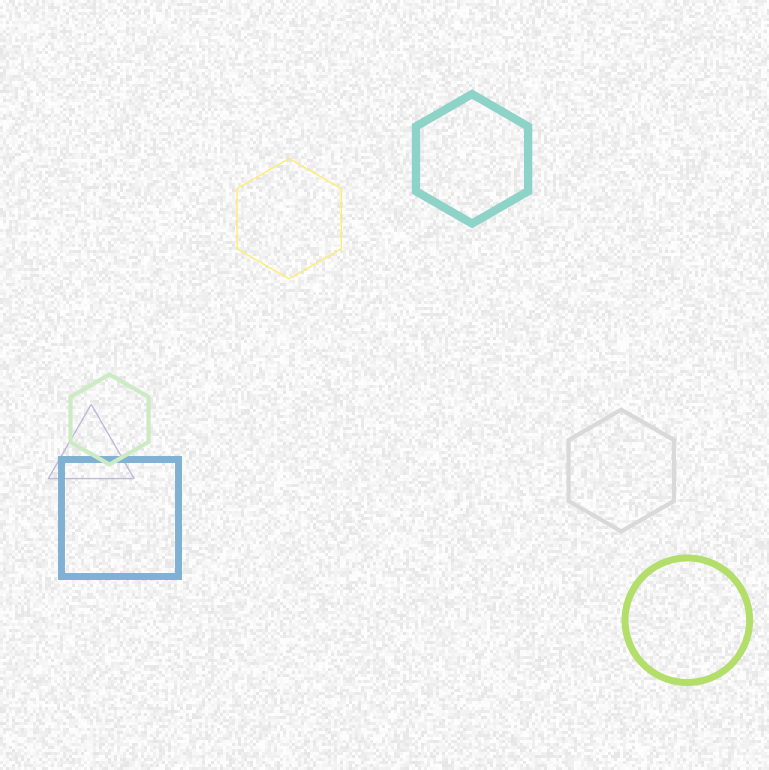[{"shape": "hexagon", "thickness": 3, "radius": 0.42, "center": [0.613, 0.794]}, {"shape": "triangle", "thickness": 0.5, "radius": 0.32, "center": [0.118, 0.411]}, {"shape": "square", "thickness": 2.5, "radius": 0.38, "center": [0.155, 0.328]}, {"shape": "circle", "thickness": 2.5, "radius": 0.4, "center": [0.893, 0.194]}, {"shape": "hexagon", "thickness": 1.5, "radius": 0.4, "center": [0.807, 0.389]}, {"shape": "hexagon", "thickness": 1.5, "radius": 0.29, "center": [0.142, 0.455]}, {"shape": "hexagon", "thickness": 0.5, "radius": 0.39, "center": [0.376, 0.716]}]